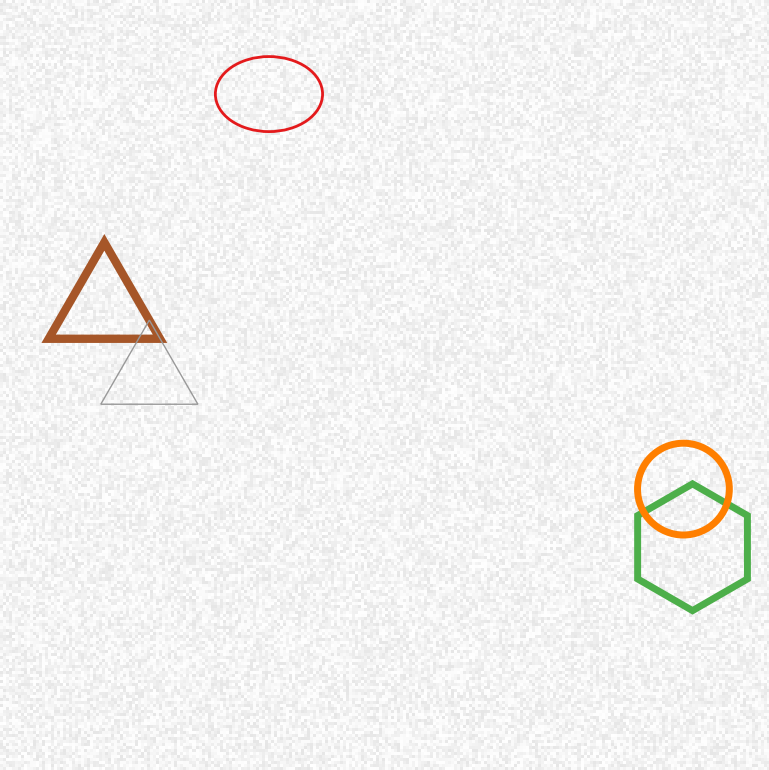[{"shape": "oval", "thickness": 1, "radius": 0.35, "center": [0.349, 0.878]}, {"shape": "hexagon", "thickness": 2.5, "radius": 0.41, "center": [0.899, 0.289]}, {"shape": "circle", "thickness": 2.5, "radius": 0.3, "center": [0.888, 0.365]}, {"shape": "triangle", "thickness": 3, "radius": 0.42, "center": [0.136, 0.602]}, {"shape": "triangle", "thickness": 0.5, "radius": 0.36, "center": [0.194, 0.511]}]